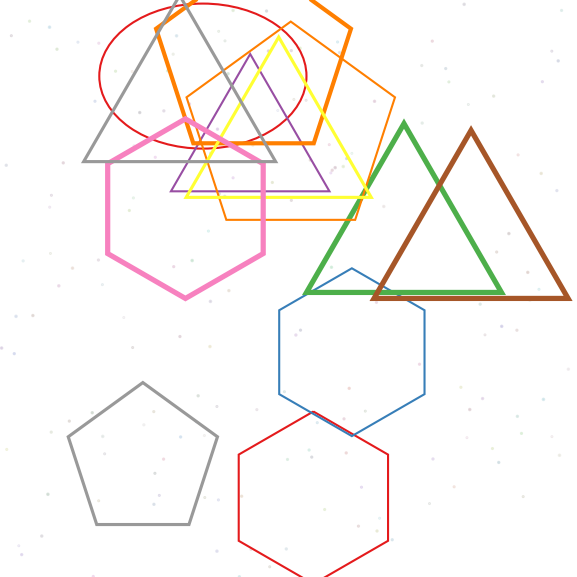[{"shape": "hexagon", "thickness": 1, "radius": 0.75, "center": [0.543, 0.137]}, {"shape": "oval", "thickness": 1, "radius": 0.9, "center": [0.351, 0.867]}, {"shape": "hexagon", "thickness": 1, "radius": 0.73, "center": [0.609, 0.389]}, {"shape": "triangle", "thickness": 2.5, "radius": 0.97, "center": [0.7, 0.59]}, {"shape": "triangle", "thickness": 1, "radius": 0.79, "center": [0.433, 0.747]}, {"shape": "pentagon", "thickness": 1, "radius": 0.95, "center": [0.503, 0.772]}, {"shape": "pentagon", "thickness": 2, "radius": 0.89, "center": [0.439, 0.895]}, {"shape": "triangle", "thickness": 1.5, "radius": 0.93, "center": [0.483, 0.75]}, {"shape": "triangle", "thickness": 2.5, "radius": 0.97, "center": [0.816, 0.579]}, {"shape": "hexagon", "thickness": 2.5, "radius": 0.78, "center": [0.321, 0.638]}, {"shape": "pentagon", "thickness": 1.5, "radius": 0.68, "center": [0.247, 0.201]}, {"shape": "triangle", "thickness": 1.5, "radius": 0.96, "center": [0.311, 0.815]}]